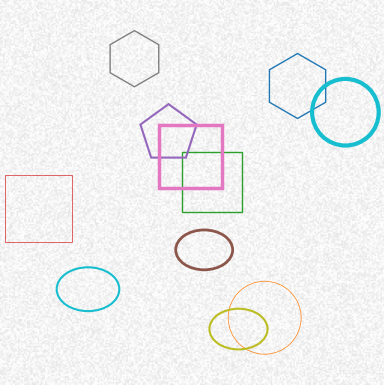[{"shape": "hexagon", "thickness": 1, "radius": 0.42, "center": [0.773, 0.777]}, {"shape": "circle", "thickness": 0.5, "radius": 0.47, "center": [0.687, 0.175]}, {"shape": "square", "thickness": 1, "radius": 0.39, "center": [0.55, 0.528]}, {"shape": "square", "thickness": 0.5, "radius": 0.43, "center": [0.101, 0.458]}, {"shape": "pentagon", "thickness": 1.5, "radius": 0.38, "center": [0.438, 0.653]}, {"shape": "oval", "thickness": 2, "radius": 0.37, "center": [0.53, 0.351]}, {"shape": "square", "thickness": 2.5, "radius": 0.41, "center": [0.496, 0.595]}, {"shape": "hexagon", "thickness": 1, "radius": 0.36, "center": [0.349, 0.848]}, {"shape": "oval", "thickness": 1.5, "radius": 0.38, "center": [0.619, 0.145]}, {"shape": "oval", "thickness": 1.5, "radius": 0.41, "center": [0.229, 0.249]}, {"shape": "circle", "thickness": 3, "radius": 0.43, "center": [0.897, 0.708]}]